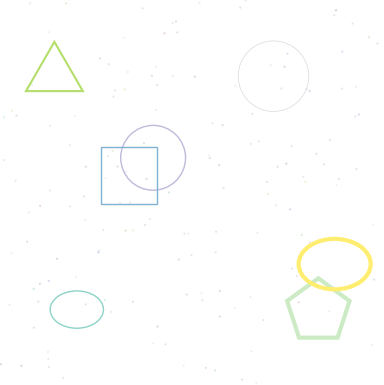[{"shape": "oval", "thickness": 1, "radius": 0.35, "center": [0.2, 0.196]}, {"shape": "circle", "thickness": 1, "radius": 0.42, "center": [0.398, 0.59]}, {"shape": "square", "thickness": 1, "radius": 0.37, "center": [0.335, 0.544]}, {"shape": "triangle", "thickness": 1.5, "radius": 0.43, "center": [0.141, 0.806]}, {"shape": "circle", "thickness": 0.5, "radius": 0.46, "center": [0.71, 0.802]}, {"shape": "pentagon", "thickness": 3, "radius": 0.43, "center": [0.827, 0.192]}, {"shape": "oval", "thickness": 3, "radius": 0.47, "center": [0.869, 0.314]}]